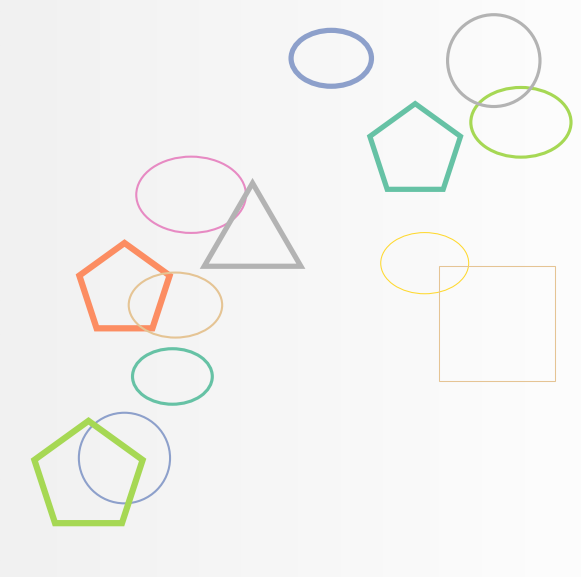[{"shape": "pentagon", "thickness": 2.5, "radius": 0.41, "center": [0.714, 0.738]}, {"shape": "oval", "thickness": 1.5, "radius": 0.34, "center": [0.297, 0.347]}, {"shape": "pentagon", "thickness": 3, "radius": 0.41, "center": [0.214, 0.497]}, {"shape": "circle", "thickness": 1, "radius": 0.39, "center": [0.214, 0.206]}, {"shape": "oval", "thickness": 2.5, "radius": 0.35, "center": [0.57, 0.898]}, {"shape": "oval", "thickness": 1, "radius": 0.47, "center": [0.329, 0.662]}, {"shape": "pentagon", "thickness": 3, "radius": 0.49, "center": [0.152, 0.172]}, {"shape": "oval", "thickness": 1.5, "radius": 0.43, "center": [0.896, 0.787]}, {"shape": "oval", "thickness": 0.5, "radius": 0.38, "center": [0.731, 0.543]}, {"shape": "square", "thickness": 0.5, "radius": 0.5, "center": [0.855, 0.439]}, {"shape": "oval", "thickness": 1, "radius": 0.4, "center": [0.302, 0.471]}, {"shape": "circle", "thickness": 1.5, "radius": 0.4, "center": [0.85, 0.894]}, {"shape": "triangle", "thickness": 2.5, "radius": 0.48, "center": [0.434, 0.586]}]